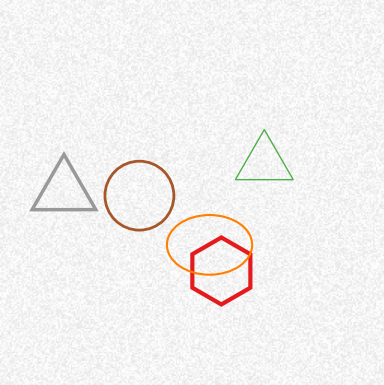[{"shape": "hexagon", "thickness": 3, "radius": 0.44, "center": [0.575, 0.296]}, {"shape": "triangle", "thickness": 1, "radius": 0.43, "center": [0.687, 0.577]}, {"shape": "oval", "thickness": 1.5, "radius": 0.55, "center": [0.544, 0.364]}, {"shape": "circle", "thickness": 2, "radius": 0.45, "center": [0.362, 0.492]}, {"shape": "triangle", "thickness": 2.5, "radius": 0.48, "center": [0.166, 0.503]}]